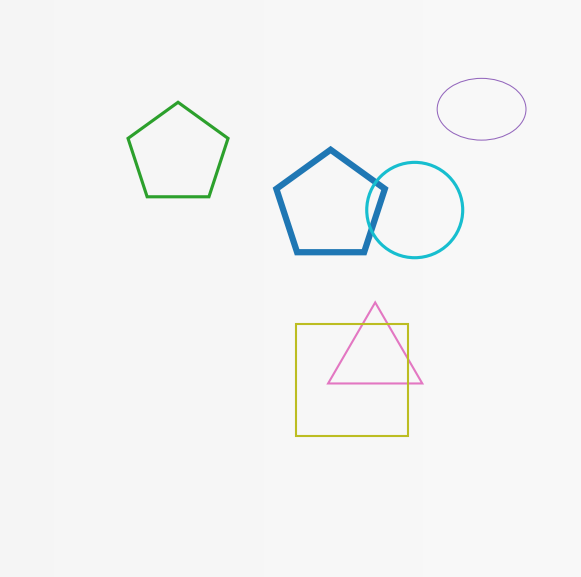[{"shape": "pentagon", "thickness": 3, "radius": 0.49, "center": [0.569, 0.642]}, {"shape": "pentagon", "thickness": 1.5, "radius": 0.45, "center": [0.306, 0.732]}, {"shape": "oval", "thickness": 0.5, "radius": 0.38, "center": [0.829, 0.81]}, {"shape": "triangle", "thickness": 1, "radius": 0.47, "center": [0.645, 0.382]}, {"shape": "square", "thickness": 1, "radius": 0.48, "center": [0.605, 0.341]}, {"shape": "circle", "thickness": 1.5, "radius": 0.41, "center": [0.714, 0.635]}]